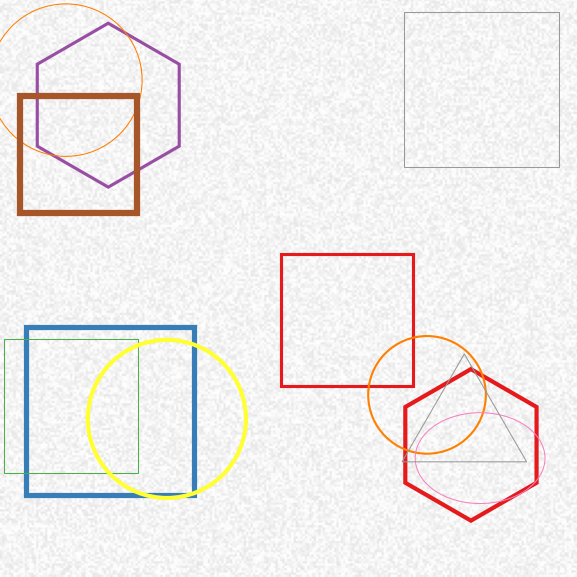[{"shape": "hexagon", "thickness": 2, "radius": 0.66, "center": [0.815, 0.229]}, {"shape": "square", "thickness": 1.5, "radius": 0.57, "center": [0.601, 0.445]}, {"shape": "square", "thickness": 2.5, "radius": 0.73, "center": [0.19, 0.287]}, {"shape": "square", "thickness": 0.5, "radius": 0.58, "center": [0.122, 0.296]}, {"shape": "hexagon", "thickness": 1.5, "radius": 0.71, "center": [0.187, 0.817]}, {"shape": "circle", "thickness": 0.5, "radius": 0.66, "center": [0.114, 0.86]}, {"shape": "circle", "thickness": 1, "radius": 0.51, "center": [0.739, 0.315]}, {"shape": "circle", "thickness": 2, "radius": 0.68, "center": [0.289, 0.274]}, {"shape": "square", "thickness": 3, "radius": 0.51, "center": [0.136, 0.732]}, {"shape": "oval", "thickness": 0.5, "radius": 0.56, "center": [0.831, 0.206]}, {"shape": "triangle", "thickness": 0.5, "radius": 0.62, "center": [0.804, 0.262]}, {"shape": "square", "thickness": 0.5, "radius": 0.67, "center": [0.834, 0.844]}]